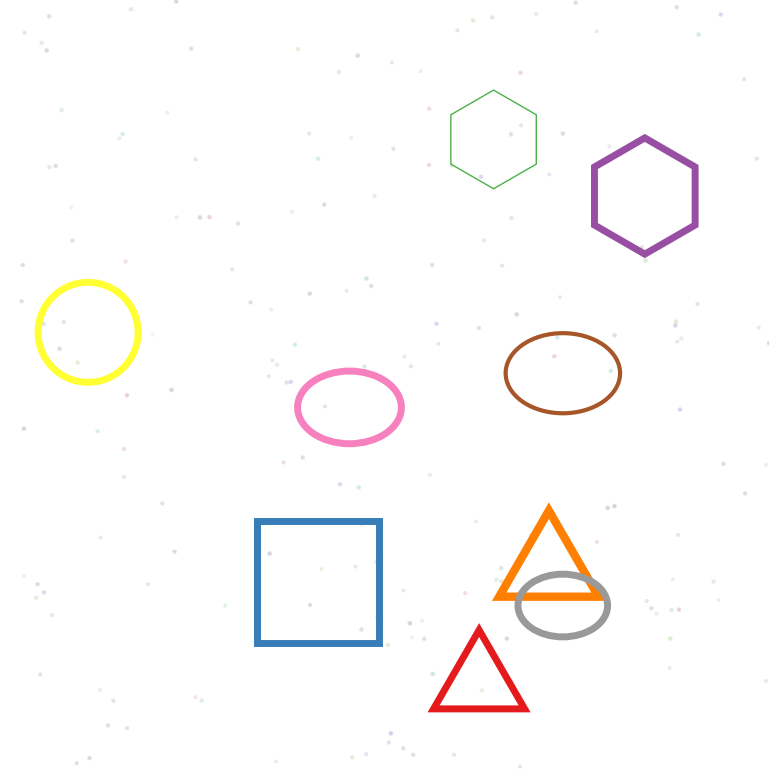[{"shape": "triangle", "thickness": 2.5, "radius": 0.34, "center": [0.622, 0.114]}, {"shape": "square", "thickness": 2.5, "radius": 0.4, "center": [0.413, 0.244]}, {"shape": "hexagon", "thickness": 0.5, "radius": 0.32, "center": [0.641, 0.819]}, {"shape": "hexagon", "thickness": 2.5, "radius": 0.38, "center": [0.837, 0.745]}, {"shape": "triangle", "thickness": 3, "radius": 0.37, "center": [0.713, 0.262]}, {"shape": "circle", "thickness": 2.5, "radius": 0.32, "center": [0.114, 0.568]}, {"shape": "oval", "thickness": 1.5, "radius": 0.37, "center": [0.731, 0.515]}, {"shape": "oval", "thickness": 2.5, "radius": 0.34, "center": [0.454, 0.471]}, {"shape": "oval", "thickness": 2.5, "radius": 0.29, "center": [0.731, 0.214]}]